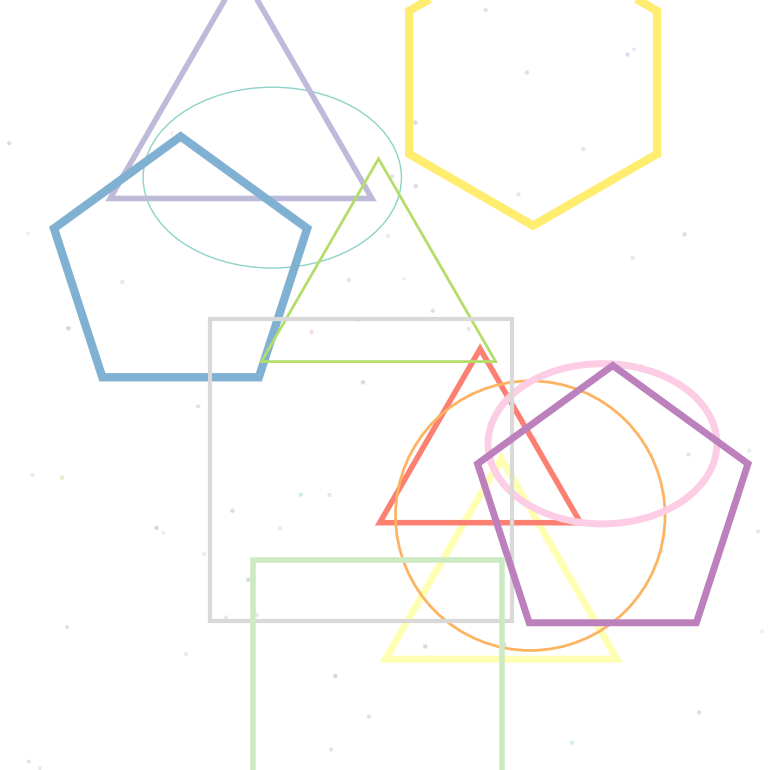[{"shape": "oval", "thickness": 0.5, "radius": 0.84, "center": [0.354, 0.769]}, {"shape": "triangle", "thickness": 2.5, "radius": 0.87, "center": [0.651, 0.231]}, {"shape": "triangle", "thickness": 2, "radius": 0.98, "center": [0.313, 0.84]}, {"shape": "triangle", "thickness": 2, "radius": 0.75, "center": [0.624, 0.396]}, {"shape": "pentagon", "thickness": 3, "radius": 0.86, "center": [0.235, 0.65]}, {"shape": "circle", "thickness": 1, "radius": 0.88, "center": [0.689, 0.33]}, {"shape": "triangle", "thickness": 1, "radius": 0.88, "center": [0.492, 0.618]}, {"shape": "oval", "thickness": 2.5, "radius": 0.74, "center": [0.782, 0.424]}, {"shape": "square", "thickness": 1.5, "radius": 0.98, "center": [0.469, 0.389]}, {"shape": "pentagon", "thickness": 2.5, "radius": 0.92, "center": [0.796, 0.341]}, {"shape": "square", "thickness": 2, "radius": 0.81, "center": [0.49, 0.111]}, {"shape": "hexagon", "thickness": 3, "radius": 0.93, "center": [0.692, 0.893]}]